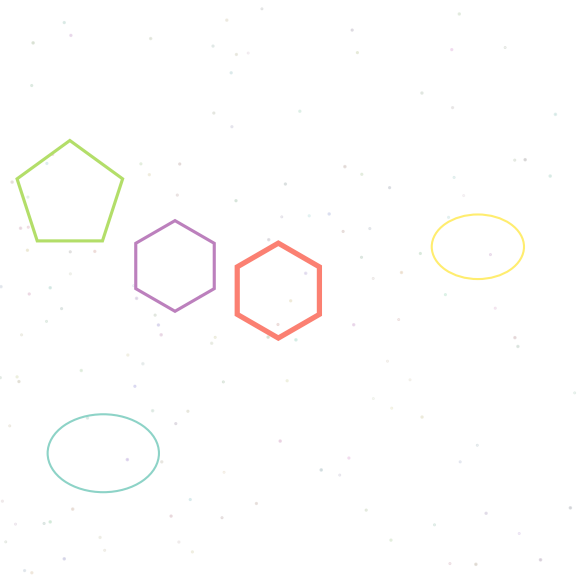[{"shape": "oval", "thickness": 1, "radius": 0.48, "center": [0.179, 0.214]}, {"shape": "hexagon", "thickness": 2.5, "radius": 0.41, "center": [0.482, 0.496]}, {"shape": "pentagon", "thickness": 1.5, "radius": 0.48, "center": [0.121, 0.66]}, {"shape": "hexagon", "thickness": 1.5, "radius": 0.39, "center": [0.303, 0.539]}, {"shape": "oval", "thickness": 1, "radius": 0.4, "center": [0.827, 0.572]}]